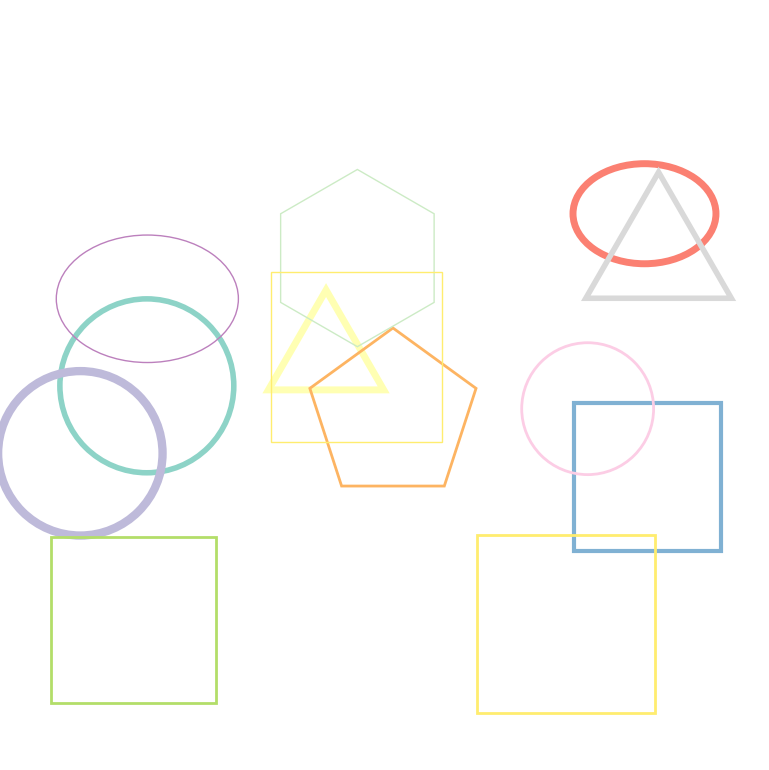[{"shape": "circle", "thickness": 2, "radius": 0.56, "center": [0.191, 0.499]}, {"shape": "triangle", "thickness": 2.5, "radius": 0.43, "center": [0.423, 0.537]}, {"shape": "circle", "thickness": 3, "radius": 0.53, "center": [0.104, 0.411]}, {"shape": "oval", "thickness": 2.5, "radius": 0.46, "center": [0.837, 0.722]}, {"shape": "square", "thickness": 1.5, "radius": 0.48, "center": [0.841, 0.381]}, {"shape": "pentagon", "thickness": 1, "radius": 0.57, "center": [0.51, 0.461]}, {"shape": "square", "thickness": 1, "radius": 0.54, "center": [0.174, 0.195]}, {"shape": "circle", "thickness": 1, "radius": 0.43, "center": [0.763, 0.469]}, {"shape": "triangle", "thickness": 2, "radius": 0.55, "center": [0.855, 0.667]}, {"shape": "oval", "thickness": 0.5, "radius": 0.59, "center": [0.191, 0.612]}, {"shape": "hexagon", "thickness": 0.5, "radius": 0.58, "center": [0.464, 0.665]}, {"shape": "square", "thickness": 1, "radius": 0.58, "center": [0.735, 0.19]}, {"shape": "square", "thickness": 0.5, "radius": 0.55, "center": [0.463, 0.536]}]